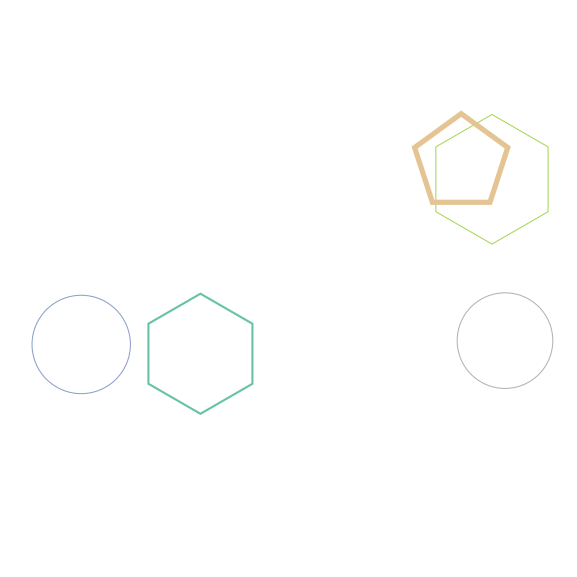[{"shape": "hexagon", "thickness": 1, "radius": 0.52, "center": [0.347, 0.387]}, {"shape": "circle", "thickness": 0.5, "radius": 0.43, "center": [0.141, 0.403]}, {"shape": "hexagon", "thickness": 0.5, "radius": 0.56, "center": [0.852, 0.689]}, {"shape": "pentagon", "thickness": 2.5, "radius": 0.42, "center": [0.799, 0.717]}, {"shape": "circle", "thickness": 0.5, "radius": 0.41, "center": [0.874, 0.409]}]